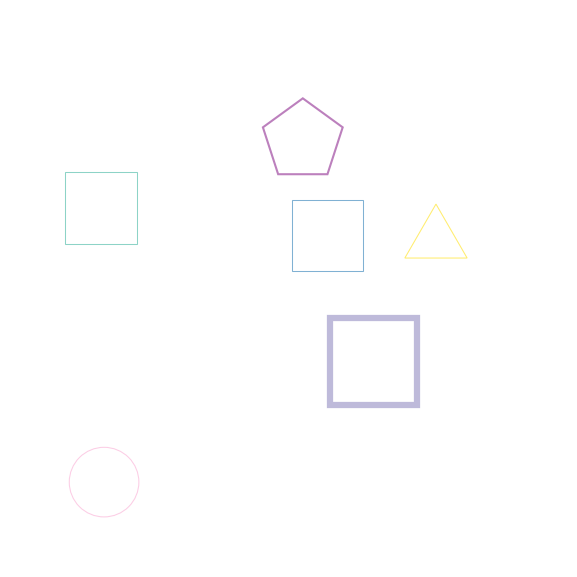[{"shape": "square", "thickness": 0.5, "radius": 0.31, "center": [0.174, 0.638]}, {"shape": "square", "thickness": 3, "radius": 0.38, "center": [0.646, 0.373]}, {"shape": "square", "thickness": 0.5, "radius": 0.31, "center": [0.567, 0.592]}, {"shape": "circle", "thickness": 0.5, "radius": 0.3, "center": [0.18, 0.164]}, {"shape": "pentagon", "thickness": 1, "radius": 0.36, "center": [0.524, 0.756]}, {"shape": "triangle", "thickness": 0.5, "radius": 0.31, "center": [0.755, 0.583]}]